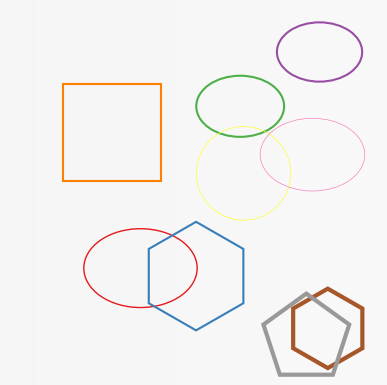[{"shape": "oval", "thickness": 1, "radius": 0.73, "center": [0.363, 0.304]}, {"shape": "hexagon", "thickness": 1.5, "radius": 0.7, "center": [0.506, 0.283]}, {"shape": "oval", "thickness": 1.5, "radius": 0.57, "center": [0.62, 0.724]}, {"shape": "oval", "thickness": 1.5, "radius": 0.55, "center": [0.825, 0.865]}, {"shape": "square", "thickness": 1.5, "radius": 0.63, "center": [0.288, 0.657]}, {"shape": "circle", "thickness": 0.5, "radius": 0.61, "center": [0.629, 0.55]}, {"shape": "hexagon", "thickness": 3, "radius": 0.52, "center": [0.846, 0.147]}, {"shape": "oval", "thickness": 0.5, "radius": 0.67, "center": [0.806, 0.598]}, {"shape": "pentagon", "thickness": 3, "radius": 0.58, "center": [0.791, 0.121]}]